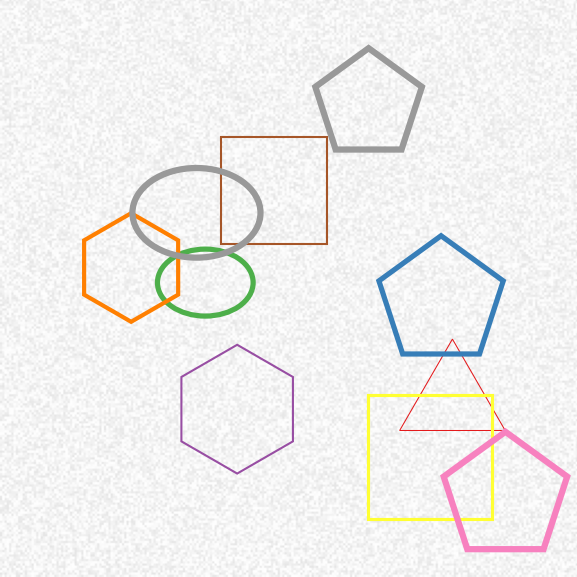[{"shape": "triangle", "thickness": 0.5, "radius": 0.53, "center": [0.783, 0.306]}, {"shape": "pentagon", "thickness": 2.5, "radius": 0.57, "center": [0.764, 0.478]}, {"shape": "oval", "thickness": 2.5, "radius": 0.41, "center": [0.355, 0.51]}, {"shape": "hexagon", "thickness": 1, "radius": 0.56, "center": [0.411, 0.291]}, {"shape": "hexagon", "thickness": 2, "radius": 0.47, "center": [0.227, 0.536]}, {"shape": "square", "thickness": 1.5, "radius": 0.53, "center": [0.744, 0.208]}, {"shape": "square", "thickness": 1, "radius": 0.46, "center": [0.474, 0.669]}, {"shape": "pentagon", "thickness": 3, "radius": 0.56, "center": [0.875, 0.139]}, {"shape": "pentagon", "thickness": 3, "radius": 0.49, "center": [0.638, 0.819]}, {"shape": "oval", "thickness": 3, "radius": 0.55, "center": [0.34, 0.631]}]